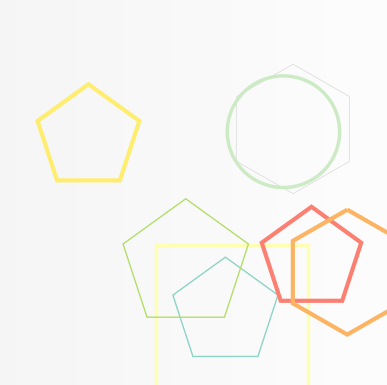[{"shape": "pentagon", "thickness": 1, "radius": 0.71, "center": [0.582, 0.189]}, {"shape": "square", "thickness": 2.5, "radius": 0.98, "center": [0.598, 0.166]}, {"shape": "pentagon", "thickness": 3, "radius": 0.67, "center": [0.804, 0.328]}, {"shape": "hexagon", "thickness": 3, "radius": 0.81, "center": [0.896, 0.293]}, {"shape": "pentagon", "thickness": 1, "radius": 0.85, "center": [0.479, 0.314]}, {"shape": "hexagon", "thickness": 0.5, "radius": 0.84, "center": [0.756, 0.665]}, {"shape": "circle", "thickness": 2.5, "radius": 0.72, "center": [0.731, 0.658]}, {"shape": "pentagon", "thickness": 3, "radius": 0.69, "center": [0.228, 0.643]}]